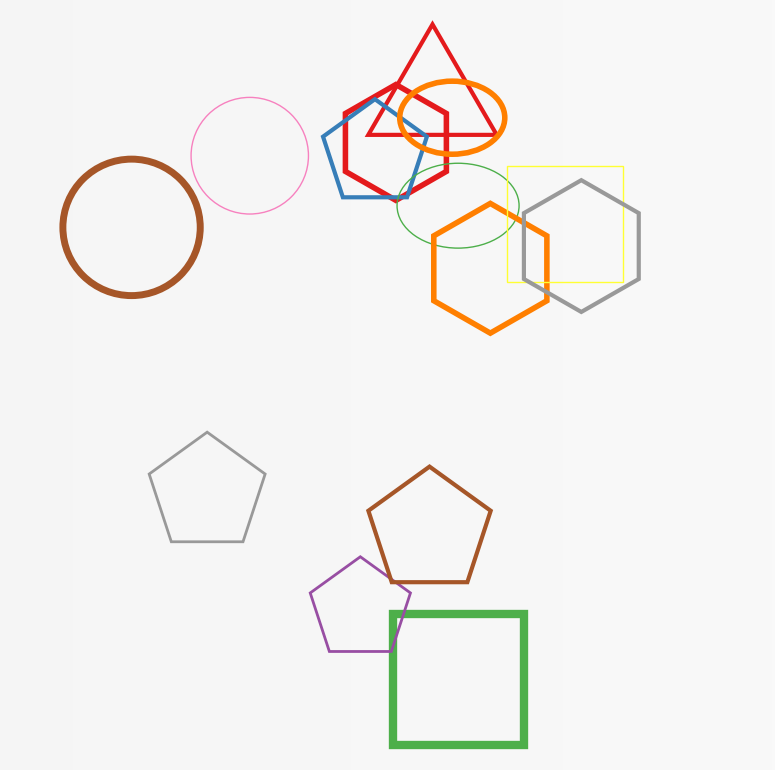[{"shape": "hexagon", "thickness": 2, "radius": 0.38, "center": [0.511, 0.815]}, {"shape": "triangle", "thickness": 1.5, "radius": 0.48, "center": [0.558, 0.873]}, {"shape": "pentagon", "thickness": 1.5, "radius": 0.35, "center": [0.484, 0.801]}, {"shape": "square", "thickness": 3, "radius": 0.42, "center": [0.592, 0.117]}, {"shape": "oval", "thickness": 0.5, "radius": 0.39, "center": [0.591, 0.733]}, {"shape": "pentagon", "thickness": 1, "radius": 0.34, "center": [0.465, 0.209]}, {"shape": "oval", "thickness": 2, "radius": 0.34, "center": [0.584, 0.847]}, {"shape": "hexagon", "thickness": 2, "radius": 0.42, "center": [0.633, 0.652]}, {"shape": "square", "thickness": 0.5, "radius": 0.38, "center": [0.729, 0.709]}, {"shape": "pentagon", "thickness": 1.5, "radius": 0.41, "center": [0.554, 0.311]}, {"shape": "circle", "thickness": 2.5, "radius": 0.44, "center": [0.17, 0.705]}, {"shape": "circle", "thickness": 0.5, "radius": 0.38, "center": [0.322, 0.798]}, {"shape": "hexagon", "thickness": 1.5, "radius": 0.43, "center": [0.75, 0.68]}, {"shape": "pentagon", "thickness": 1, "radius": 0.39, "center": [0.267, 0.36]}]